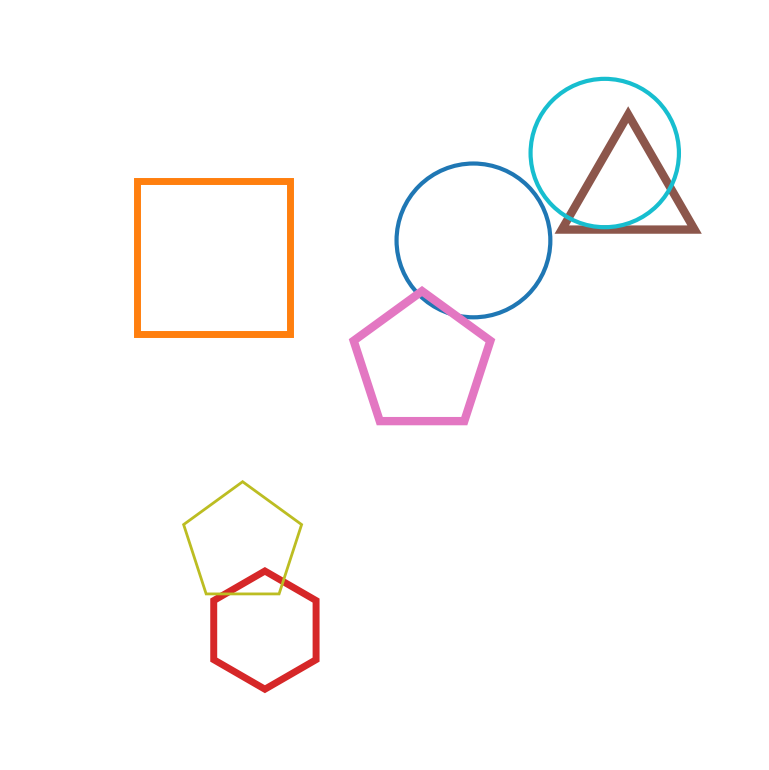[{"shape": "circle", "thickness": 1.5, "radius": 0.5, "center": [0.615, 0.688]}, {"shape": "square", "thickness": 2.5, "radius": 0.5, "center": [0.278, 0.666]}, {"shape": "hexagon", "thickness": 2.5, "radius": 0.38, "center": [0.344, 0.182]}, {"shape": "triangle", "thickness": 3, "radius": 0.5, "center": [0.816, 0.752]}, {"shape": "pentagon", "thickness": 3, "radius": 0.47, "center": [0.548, 0.529]}, {"shape": "pentagon", "thickness": 1, "radius": 0.4, "center": [0.315, 0.294]}, {"shape": "circle", "thickness": 1.5, "radius": 0.48, "center": [0.785, 0.801]}]